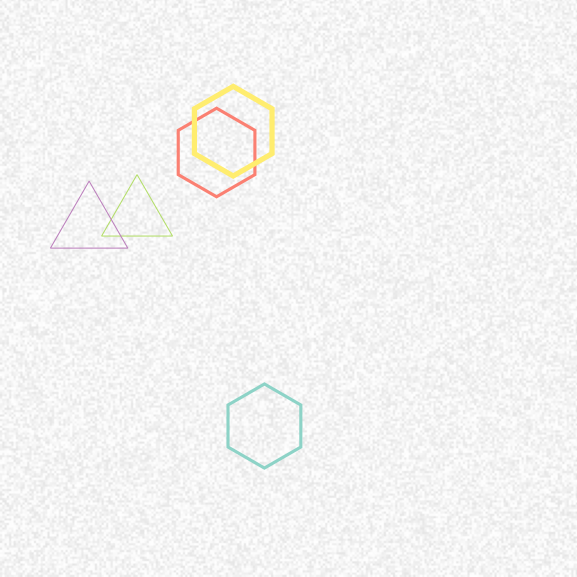[{"shape": "hexagon", "thickness": 1.5, "radius": 0.36, "center": [0.458, 0.261]}, {"shape": "hexagon", "thickness": 1.5, "radius": 0.38, "center": [0.375, 0.735]}, {"shape": "triangle", "thickness": 0.5, "radius": 0.35, "center": [0.237, 0.626]}, {"shape": "triangle", "thickness": 0.5, "radius": 0.39, "center": [0.154, 0.608]}, {"shape": "hexagon", "thickness": 2.5, "radius": 0.39, "center": [0.404, 0.772]}]